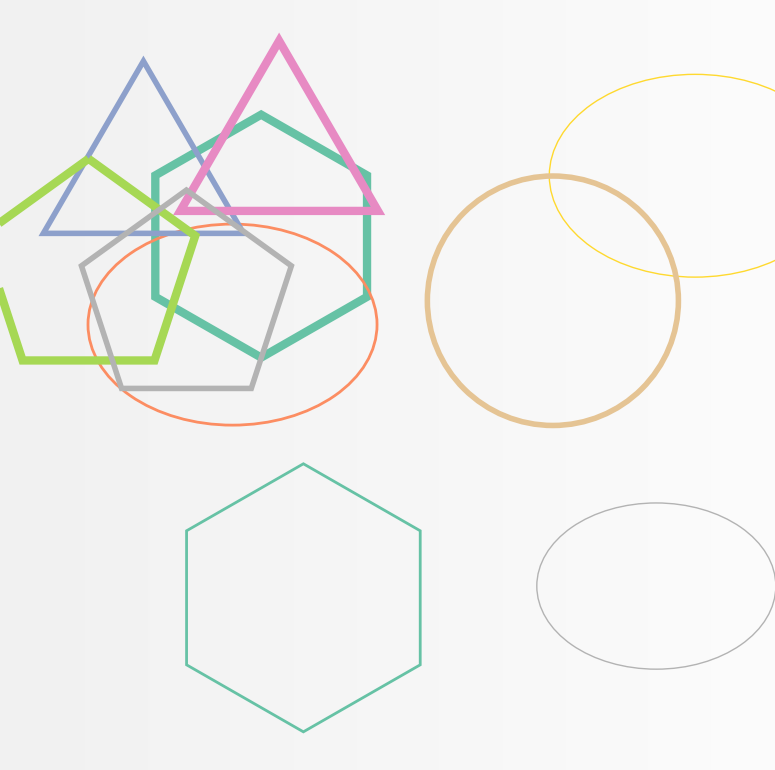[{"shape": "hexagon", "thickness": 1, "radius": 0.87, "center": [0.391, 0.224]}, {"shape": "hexagon", "thickness": 3, "radius": 0.79, "center": [0.337, 0.693]}, {"shape": "oval", "thickness": 1, "radius": 0.93, "center": [0.3, 0.578]}, {"shape": "triangle", "thickness": 2, "radius": 0.75, "center": [0.185, 0.771]}, {"shape": "triangle", "thickness": 3, "radius": 0.74, "center": [0.36, 0.8]}, {"shape": "pentagon", "thickness": 3, "radius": 0.72, "center": [0.114, 0.649]}, {"shape": "oval", "thickness": 0.5, "radius": 0.94, "center": [0.897, 0.772]}, {"shape": "circle", "thickness": 2, "radius": 0.81, "center": [0.713, 0.609]}, {"shape": "oval", "thickness": 0.5, "radius": 0.77, "center": [0.847, 0.239]}, {"shape": "pentagon", "thickness": 2, "radius": 0.71, "center": [0.241, 0.611]}]